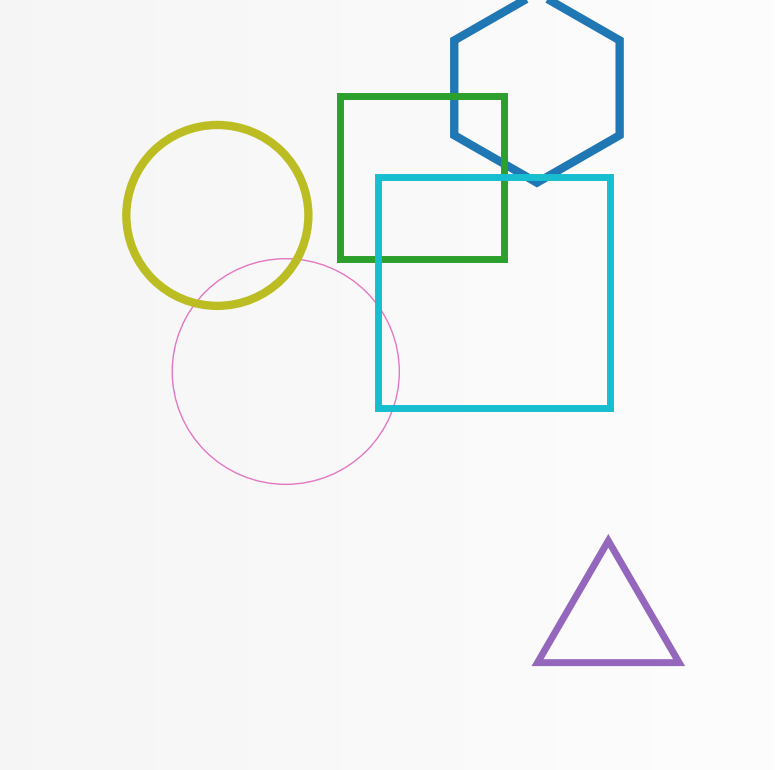[{"shape": "hexagon", "thickness": 3, "radius": 0.62, "center": [0.693, 0.886]}, {"shape": "square", "thickness": 2.5, "radius": 0.53, "center": [0.545, 0.769]}, {"shape": "triangle", "thickness": 2.5, "radius": 0.53, "center": [0.785, 0.192]}, {"shape": "circle", "thickness": 0.5, "radius": 0.73, "center": [0.369, 0.518]}, {"shape": "circle", "thickness": 3, "radius": 0.59, "center": [0.28, 0.72]}, {"shape": "square", "thickness": 2.5, "radius": 0.75, "center": [0.637, 0.62]}]